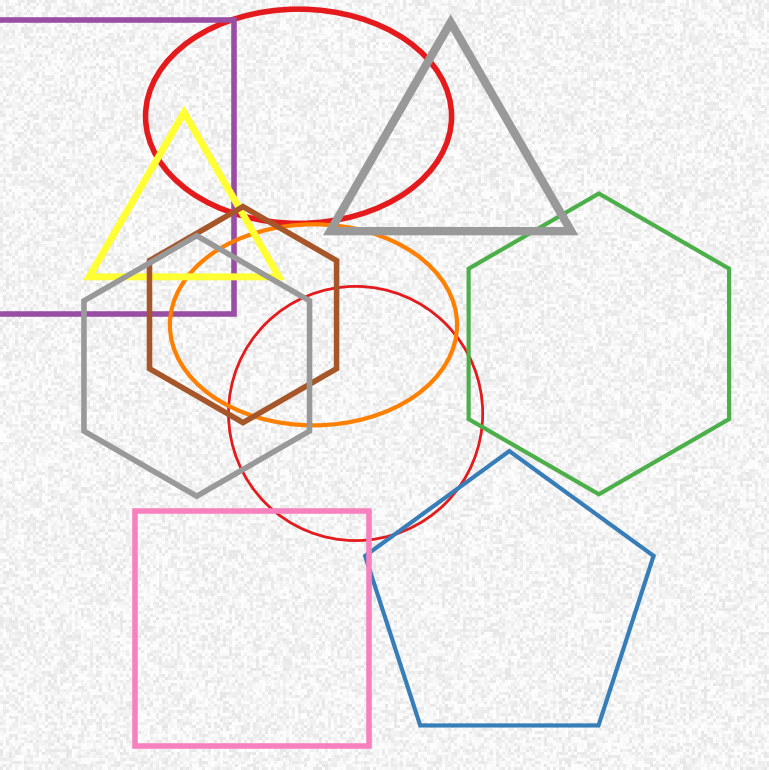[{"shape": "oval", "thickness": 2, "radius": 0.99, "center": [0.388, 0.849]}, {"shape": "circle", "thickness": 1, "radius": 0.83, "center": [0.462, 0.463]}, {"shape": "pentagon", "thickness": 1.5, "radius": 0.98, "center": [0.661, 0.217]}, {"shape": "hexagon", "thickness": 1.5, "radius": 0.98, "center": [0.778, 0.553]}, {"shape": "square", "thickness": 2, "radius": 0.95, "center": [0.113, 0.783]}, {"shape": "oval", "thickness": 1.5, "radius": 0.93, "center": [0.407, 0.578]}, {"shape": "triangle", "thickness": 2.5, "radius": 0.71, "center": [0.239, 0.712]}, {"shape": "hexagon", "thickness": 2, "radius": 0.7, "center": [0.316, 0.591]}, {"shape": "square", "thickness": 2, "radius": 0.76, "center": [0.327, 0.184]}, {"shape": "triangle", "thickness": 3, "radius": 0.9, "center": [0.585, 0.79]}, {"shape": "hexagon", "thickness": 2, "radius": 0.85, "center": [0.256, 0.525]}]